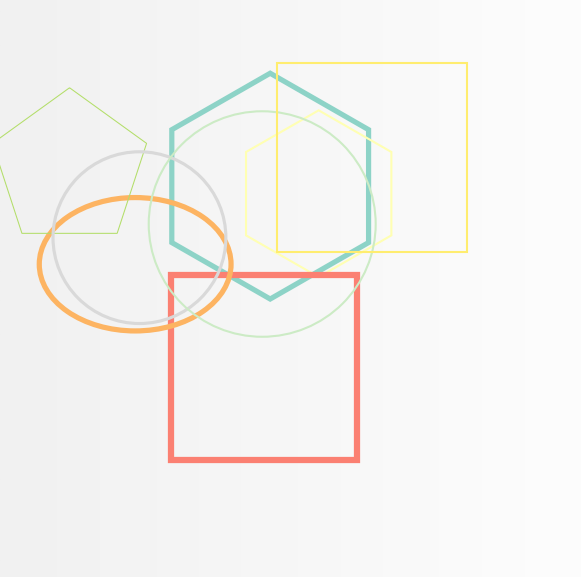[{"shape": "hexagon", "thickness": 2.5, "radius": 0.98, "center": [0.465, 0.677]}, {"shape": "hexagon", "thickness": 1, "radius": 0.72, "center": [0.548, 0.664]}, {"shape": "square", "thickness": 3, "radius": 0.8, "center": [0.455, 0.362]}, {"shape": "oval", "thickness": 2.5, "radius": 0.82, "center": [0.233, 0.542]}, {"shape": "pentagon", "thickness": 0.5, "radius": 0.7, "center": [0.12, 0.708]}, {"shape": "circle", "thickness": 1.5, "radius": 0.74, "center": [0.24, 0.588]}, {"shape": "circle", "thickness": 1, "radius": 0.98, "center": [0.451, 0.611]}, {"shape": "square", "thickness": 1, "radius": 0.82, "center": [0.64, 0.727]}]